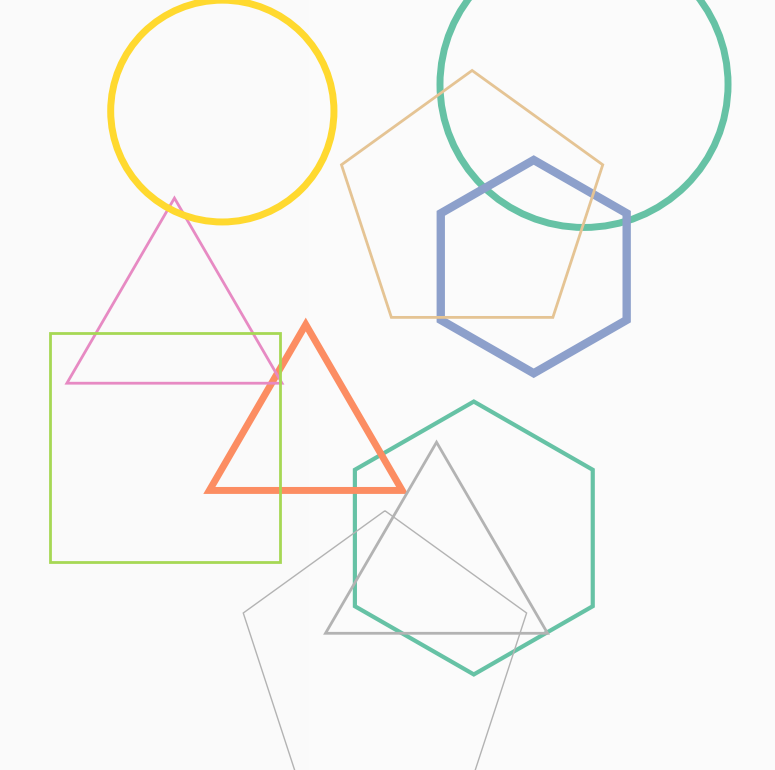[{"shape": "circle", "thickness": 2.5, "radius": 0.93, "center": [0.754, 0.89]}, {"shape": "hexagon", "thickness": 1.5, "radius": 0.89, "center": [0.611, 0.301]}, {"shape": "triangle", "thickness": 2.5, "radius": 0.72, "center": [0.395, 0.435]}, {"shape": "hexagon", "thickness": 3, "radius": 0.69, "center": [0.689, 0.654]}, {"shape": "triangle", "thickness": 1, "radius": 0.8, "center": [0.225, 0.582]}, {"shape": "square", "thickness": 1, "radius": 0.74, "center": [0.213, 0.419]}, {"shape": "circle", "thickness": 2.5, "radius": 0.72, "center": [0.287, 0.856]}, {"shape": "pentagon", "thickness": 1, "radius": 0.89, "center": [0.609, 0.731]}, {"shape": "pentagon", "thickness": 0.5, "radius": 0.96, "center": [0.497, 0.144]}, {"shape": "triangle", "thickness": 1, "radius": 0.83, "center": [0.563, 0.26]}]